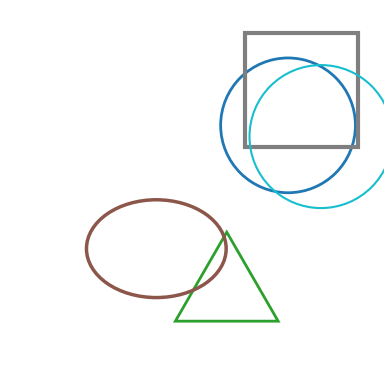[{"shape": "circle", "thickness": 2, "radius": 0.88, "center": [0.748, 0.674]}, {"shape": "triangle", "thickness": 2, "radius": 0.77, "center": [0.589, 0.243]}, {"shape": "oval", "thickness": 2.5, "radius": 0.91, "center": [0.406, 0.354]}, {"shape": "square", "thickness": 3, "radius": 0.74, "center": [0.783, 0.766]}, {"shape": "circle", "thickness": 1.5, "radius": 0.93, "center": [0.834, 0.645]}]